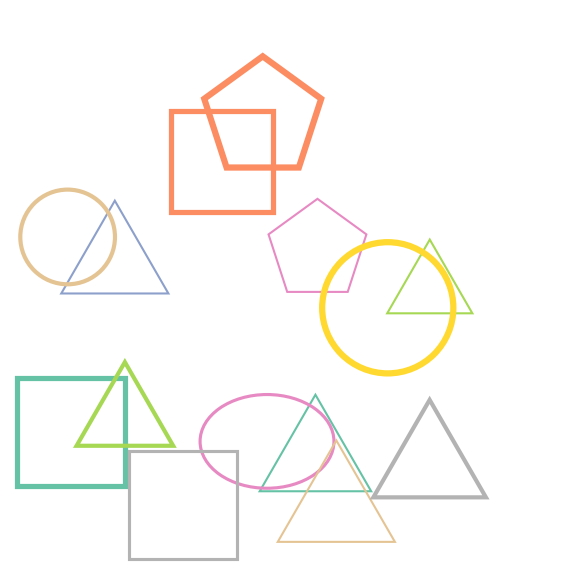[{"shape": "square", "thickness": 2.5, "radius": 0.47, "center": [0.123, 0.251]}, {"shape": "triangle", "thickness": 1, "radius": 0.56, "center": [0.546, 0.204]}, {"shape": "square", "thickness": 2.5, "radius": 0.44, "center": [0.384, 0.72]}, {"shape": "pentagon", "thickness": 3, "radius": 0.53, "center": [0.455, 0.795]}, {"shape": "triangle", "thickness": 1, "radius": 0.54, "center": [0.199, 0.544]}, {"shape": "pentagon", "thickness": 1, "radius": 0.45, "center": [0.55, 0.566]}, {"shape": "oval", "thickness": 1.5, "radius": 0.58, "center": [0.462, 0.235]}, {"shape": "triangle", "thickness": 2, "radius": 0.48, "center": [0.216, 0.276]}, {"shape": "triangle", "thickness": 1, "radius": 0.43, "center": [0.744, 0.499]}, {"shape": "circle", "thickness": 3, "radius": 0.57, "center": [0.671, 0.466]}, {"shape": "circle", "thickness": 2, "radius": 0.41, "center": [0.117, 0.589]}, {"shape": "triangle", "thickness": 1, "radius": 0.59, "center": [0.582, 0.119]}, {"shape": "triangle", "thickness": 2, "radius": 0.56, "center": [0.744, 0.194]}, {"shape": "square", "thickness": 1.5, "radius": 0.47, "center": [0.317, 0.125]}]